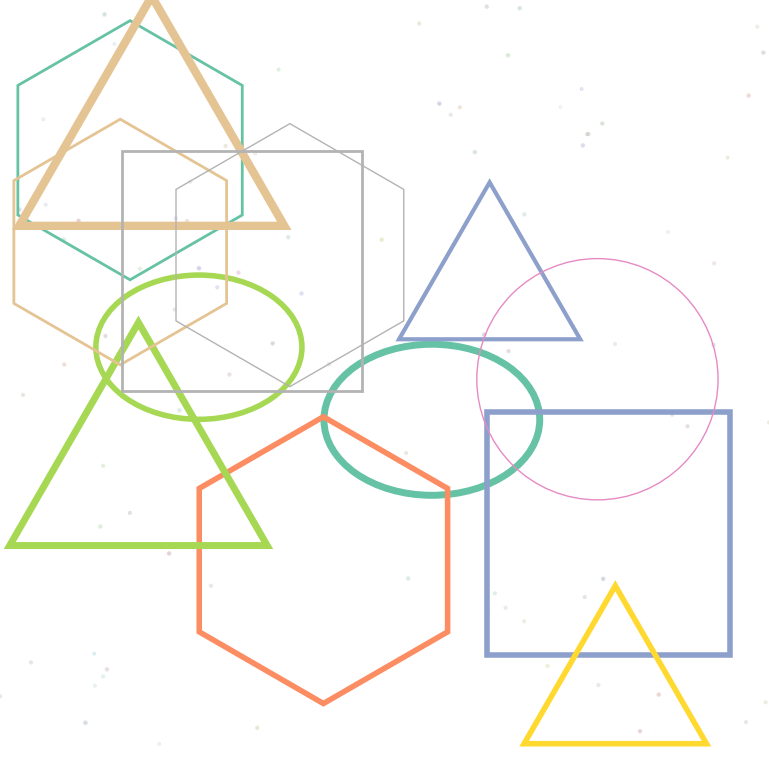[{"shape": "oval", "thickness": 2.5, "radius": 0.7, "center": [0.561, 0.455]}, {"shape": "hexagon", "thickness": 1, "radius": 0.84, "center": [0.169, 0.805]}, {"shape": "hexagon", "thickness": 2, "radius": 0.93, "center": [0.42, 0.273]}, {"shape": "triangle", "thickness": 1.5, "radius": 0.68, "center": [0.636, 0.627]}, {"shape": "square", "thickness": 2, "radius": 0.79, "center": [0.791, 0.307]}, {"shape": "circle", "thickness": 0.5, "radius": 0.78, "center": [0.776, 0.508]}, {"shape": "oval", "thickness": 2, "radius": 0.67, "center": [0.258, 0.549]}, {"shape": "triangle", "thickness": 2.5, "radius": 0.97, "center": [0.18, 0.388]}, {"shape": "triangle", "thickness": 2, "radius": 0.68, "center": [0.799, 0.103]}, {"shape": "triangle", "thickness": 3, "radius": 0.99, "center": [0.197, 0.806]}, {"shape": "hexagon", "thickness": 1, "radius": 0.8, "center": [0.156, 0.686]}, {"shape": "square", "thickness": 1, "radius": 0.78, "center": [0.314, 0.648]}, {"shape": "hexagon", "thickness": 0.5, "radius": 0.85, "center": [0.376, 0.669]}]